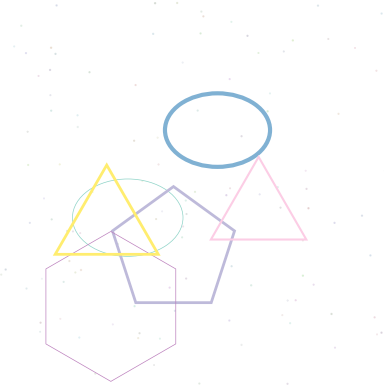[{"shape": "oval", "thickness": 0.5, "radius": 0.72, "center": [0.332, 0.435]}, {"shape": "pentagon", "thickness": 2, "radius": 0.83, "center": [0.451, 0.349]}, {"shape": "oval", "thickness": 3, "radius": 0.68, "center": [0.565, 0.662]}, {"shape": "triangle", "thickness": 1.5, "radius": 0.72, "center": [0.672, 0.449]}, {"shape": "hexagon", "thickness": 0.5, "radius": 0.97, "center": [0.288, 0.204]}, {"shape": "triangle", "thickness": 2, "radius": 0.77, "center": [0.277, 0.417]}]